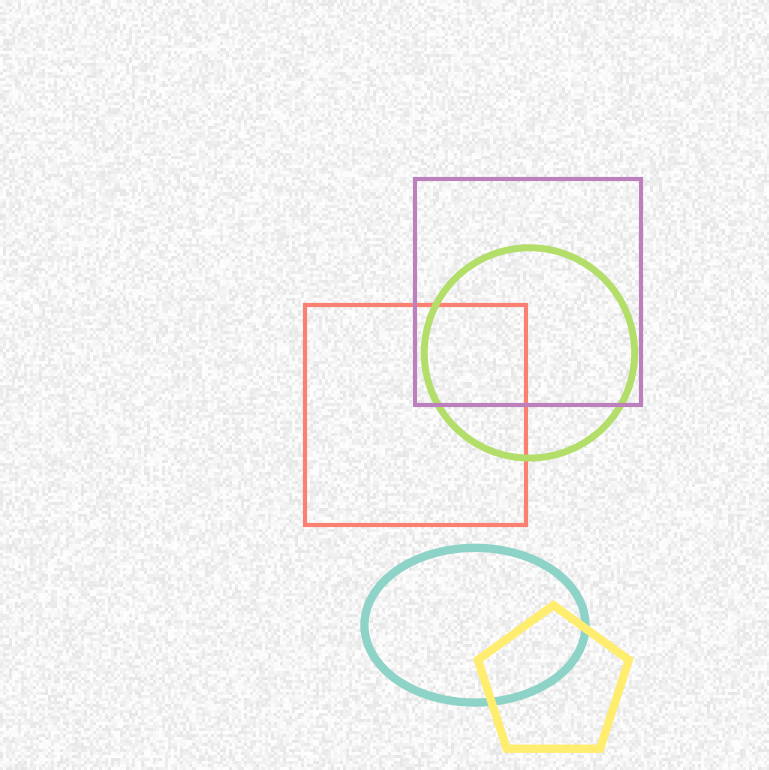[{"shape": "oval", "thickness": 3, "radius": 0.72, "center": [0.617, 0.188]}, {"shape": "square", "thickness": 1.5, "radius": 0.72, "center": [0.539, 0.461]}, {"shape": "circle", "thickness": 2.5, "radius": 0.68, "center": [0.688, 0.542]}, {"shape": "square", "thickness": 1.5, "radius": 0.73, "center": [0.685, 0.621]}, {"shape": "pentagon", "thickness": 3, "radius": 0.52, "center": [0.719, 0.111]}]